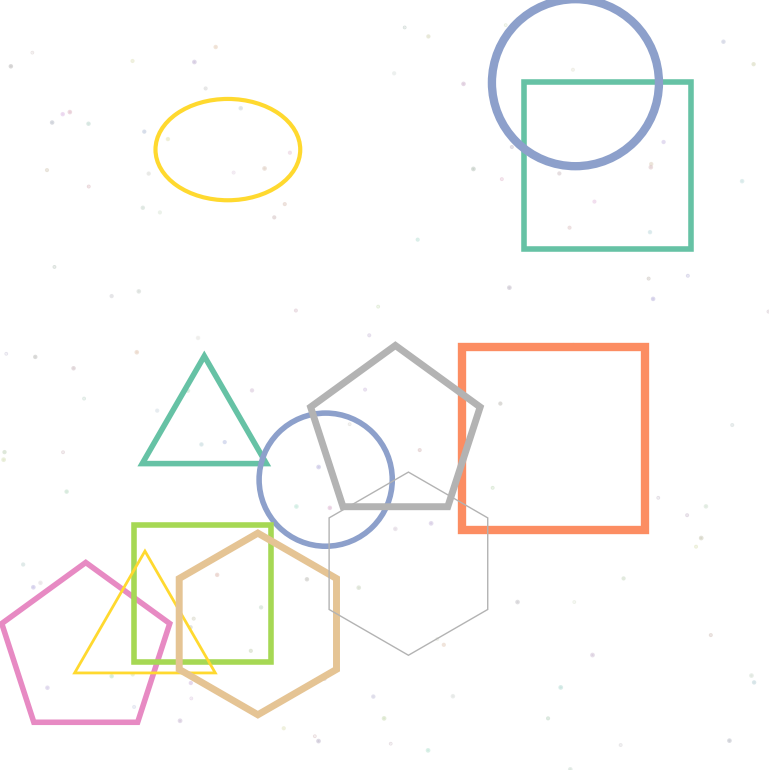[{"shape": "triangle", "thickness": 2, "radius": 0.47, "center": [0.265, 0.444]}, {"shape": "square", "thickness": 2, "radius": 0.54, "center": [0.788, 0.785]}, {"shape": "square", "thickness": 3, "radius": 0.59, "center": [0.718, 0.43]}, {"shape": "circle", "thickness": 3, "radius": 0.54, "center": [0.747, 0.893]}, {"shape": "circle", "thickness": 2, "radius": 0.43, "center": [0.423, 0.377]}, {"shape": "pentagon", "thickness": 2, "radius": 0.57, "center": [0.111, 0.155]}, {"shape": "square", "thickness": 2, "radius": 0.44, "center": [0.263, 0.229]}, {"shape": "triangle", "thickness": 1, "radius": 0.53, "center": [0.188, 0.179]}, {"shape": "oval", "thickness": 1.5, "radius": 0.47, "center": [0.296, 0.806]}, {"shape": "hexagon", "thickness": 2.5, "radius": 0.59, "center": [0.335, 0.19]}, {"shape": "pentagon", "thickness": 2.5, "radius": 0.58, "center": [0.513, 0.436]}, {"shape": "hexagon", "thickness": 0.5, "radius": 0.59, "center": [0.53, 0.268]}]